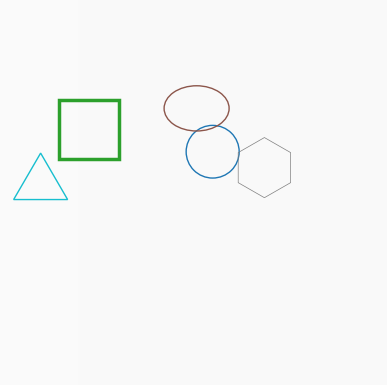[{"shape": "circle", "thickness": 1, "radius": 0.34, "center": [0.549, 0.606]}, {"shape": "square", "thickness": 2.5, "radius": 0.39, "center": [0.229, 0.663]}, {"shape": "oval", "thickness": 1, "radius": 0.42, "center": [0.507, 0.719]}, {"shape": "hexagon", "thickness": 0.5, "radius": 0.39, "center": [0.682, 0.565]}, {"shape": "triangle", "thickness": 1, "radius": 0.4, "center": [0.105, 0.522]}]